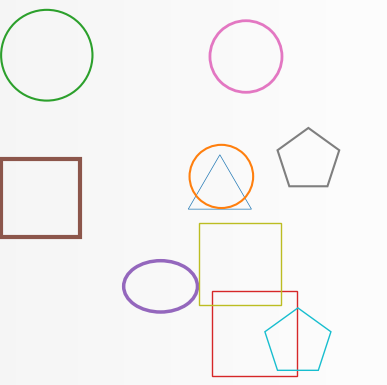[{"shape": "triangle", "thickness": 0.5, "radius": 0.47, "center": [0.567, 0.504]}, {"shape": "circle", "thickness": 1.5, "radius": 0.41, "center": [0.571, 0.542]}, {"shape": "circle", "thickness": 1.5, "radius": 0.59, "center": [0.121, 0.857]}, {"shape": "square", "thickness": 1, "radius": 0.55, "center": [0.656, 0.134]}, {"shape": "oval", "thickness": 2.5, "radius": 0.48, "center": [0.414, 0.256]}, {"shape": "square", "thickness": 3, "radius": 0.51, "center": [0.105, 0.485]}, {"shape": "circle", "thickness": 2, "radius": 0.46, "center": [0.635, 0.853]}, {"shape": "pentagon", "thickness": 1.5, "radius": 0.42, "center": [0.796, 0.584]}, {"shape": "square", "thickness": 1, "radius": 0.53, "center": [0.62, 0.314]}, {"shape": "pentagon", "thickness": 1, "radius": 0.45, "center": [0.769, 0.111]}]